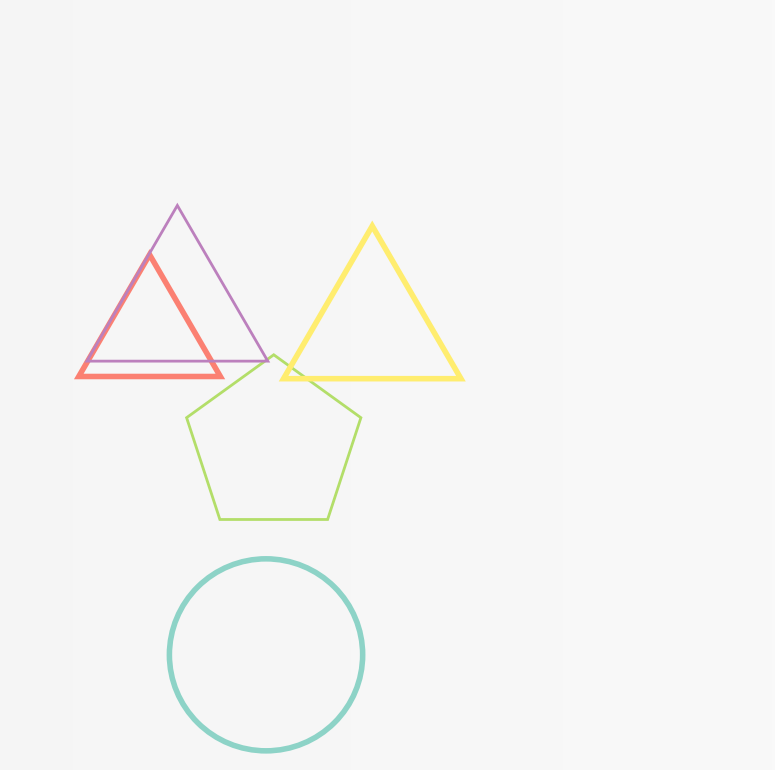[{"shape": "circle", "thickness": 2, "radius": 0.62, "center": [0.343, 0.15]}, {"shape": "triangle", "thickness": 2, "radius": 0.53, "center": [0.193, 0.564]}, {"shape": "pentagon", "thickness": 1, "radius": 0.59, "center": [0.353, 0.421]}, {"shape": "triangle", "thickness": 1, "radius": 0.67, "center": [0.229, 0.598]}, {"shape": "triangle", "thickness": 2, "radius": 0.66, "center": [0.48, 0.574]}]